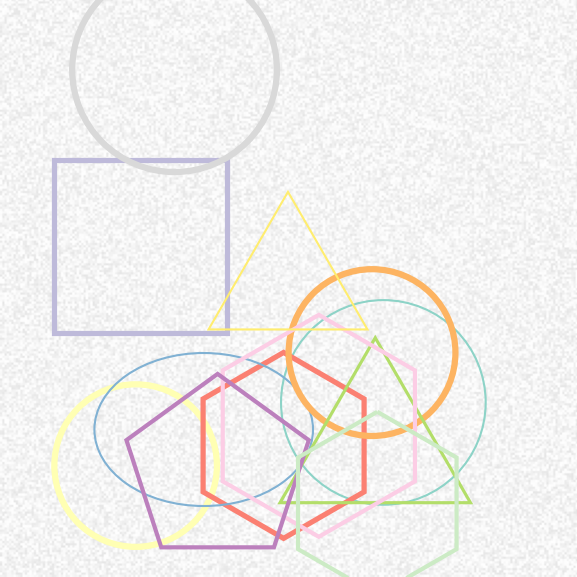[{"shape": "circle", "thickness": 1, "radius": 0.89, "center": [0.664, 0.302]}, {"shape": "circle", "thickness": 3, "radius": 0.7, "center": [0.235, 0.193]}, {"shape": "square", "thickness": 2.5, "radius": 0.75, "center": [0.243, 0.572]}, {"shape": "hexagon", "thickness": 2.5, "radius": 0.8, "center": [0.491, 0.228]}, {"shape": "oval", "thickness": 1, "radius": 0.95, "center": [0.353, 0.255]}, {"shape": "circle", "thickness": 3, "radius": 0.72, "center": [0.644, 0.389]}, {"shape": "triangle", "thickness": 1.5, "radius": 0.95, "center": [0.65, 0.224]}, {"shape": "hexagon", "thickness": 2, "radius": 0.96, "center": [0.552, 0.262]}, {"shape": "circle", "thickness": 3, "radius": 0.89, "center": [0.302, 0.878]}, {"shape": "pentagon", "thickness": 2, "radius": 0.83, "center": [0.377, 0.186]}, {"shape": "hexagon", "thickness": 2, "radius": 0.79, "center": [0.653, 0.128]}, {"shape": "triangle", "thickness": 1, "radius": 0.79, "center": [0.499, 0.508]}]